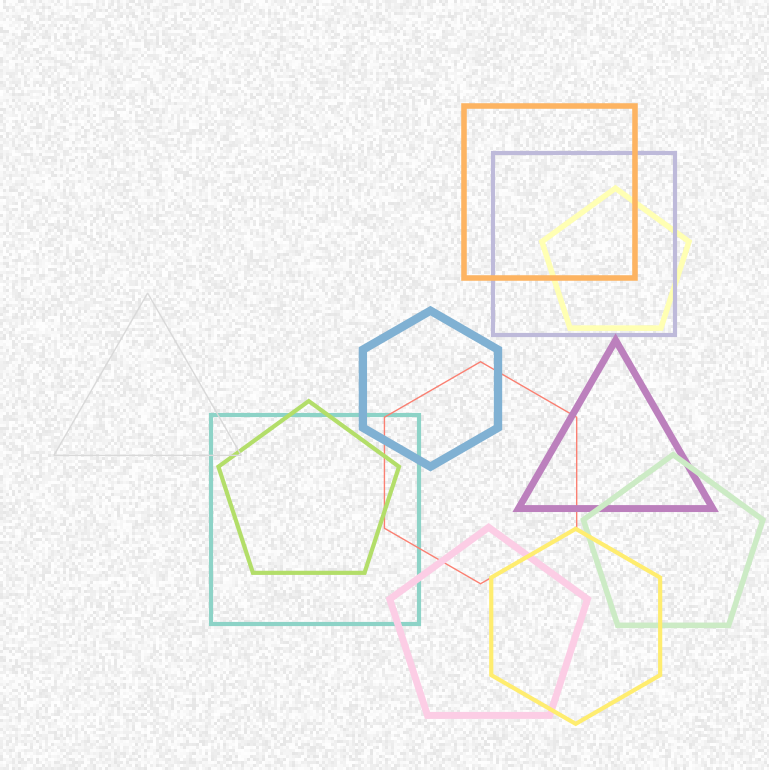[{"shape": "square", "thickness": 1.5, "radius": 0.68, "center": [0.409, 0.326]}, {"shape": "pentagon", "thickness": 2, "radius": 0.5, "center": [0.799, 0.655]}, {"shape": "square", "thickness": 1.5, "radius": 0.59, "center": [0.758, 0.683]}, {"shape": "hexagon", "thickness": 0.5, "radius": 0.72, "center": [0.624, 0.386]}, {"shape": "hexagon", "thickness": 3, "radius": 0.51, "center": [0.559, 0.495]}, {"shape": "square", "thickness": 2, "radius": 0.56, "center": [0.714, 0.751]}, {"shape": "pentagon", "thickness": 1.5, "radius": 0.62, "center": [0.401, 0.356]}, {"shape": "pentagon", "thickness": 2.5, "radius": 0.68, "center": [0.635, 0.18]}, {"shape": "triangle", "thickness": 0.5, "radius": 0.7, "center": [0.192, 0.479]}, {"shape": "triangle", "thickness": 2.5, "radius": 0.73, "center": [0.8, 0.412]}, {"shape": "pentagon", "thickness": 2, "radius": 0.61, "center": [0.874, 0.287]}, {"shape": "hexagon", "thickness": 1.5, "radius": 0.63, "center": [0.748, 0.187]}]